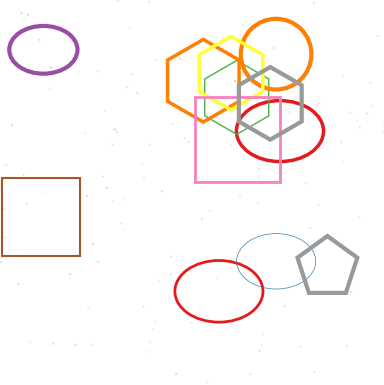[{"shape": "oval", "thickness": 2.5, "radius": 0.57, "center": [0.727, 0.659]}, {"shape": "oval", "thickness": 2, "radius": 0.57, "center": [0.569, 0.243]}, {"shape": "oval", "thickness": 0.5, "radius": 0.51, "center": [0.717, 0.321]}, {"shape": "hexagon", "thickness": 1, "radius": 0.48, "center": [0.615, 0.747]}, {"shape": "oval", "thickness": 3, "radius": 0.44, "center": [0.113, 0.871]}, {"shape": "hexagon", "thickness": 2.5, "radius": 0.54, "center": [0.528, 0.79]}, {"shape": "circle", "thickness": 3, "radius": 0.46, "center": [0.717, 0.859]}, {"shape": "hexagon", "thickness": 2.5, "radius": 0.48, "center": [0.6, 0.81]}, {"shape": "square", "thickness": 1.5, "radius": 0.5, "center": [0.106, 0.437]}, {"shape": "square", "thickness": 2, "radius": 0.56, "center": [0.617, 0.638]}, {"shape": "pentagon", "thickness": 3, "radius": 0.41, "center": [0.85, 0.305]}, {"shape": "hexagon", "thickness": 3, "radius": 0.47, "center": [0.702, 0.732]}]